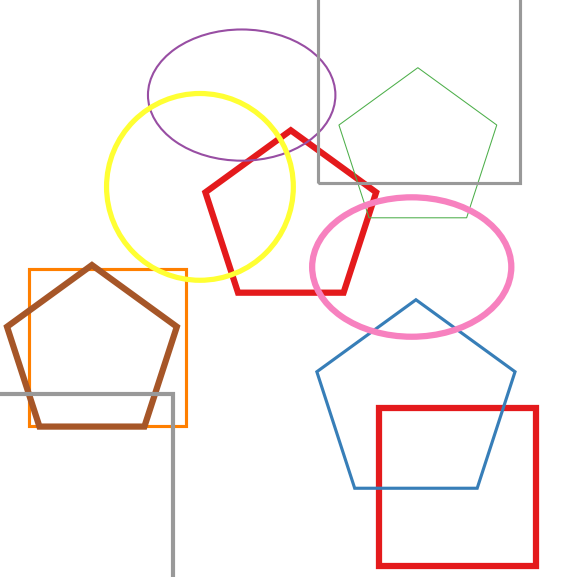[{"shape": "square", "thickness": 3, "radius": 0.68, "center": [0.792, 0.156]}, {"shape": "pentagon", "thickness": 3, "radius": 0.78, "center": [0.504, 0.618]}, {"shape": "pentagon", "thickness": 1.5, "radius": 0.9, "center": [0.72, 0.3]}, {"shape": "pentagon", "thickness": 0.5, "radius": 0.72, "center": [0.724, 0.738]}, {"shape": "oval", "thickness": 1, "radius": 0.81, "center": [0.418, 0.834]}, {"shape": "square", "thickness": 1.5, "radius": 0.68, "center": [0.186, 0.397]}, {"shape": "circle", "thickness": 2.5, "radius": 0.81, "center": [0.346, 0.676]}, {"shape": "pentagon", "thickness": 3, "radius": 0.77, "center": [0.159, 0.386]}, {"shape": "oval", "thickness": 3, "radius": 0.86, "center": [0.713, 0.537]}, {"shape": "square", "thickness": 2, "radius": 0.98, "center": [0.103, 0.12]}, {"shape": "square", "thickness": 1.5, "radius": 0.87, "center": [0.726, 0.856]}]